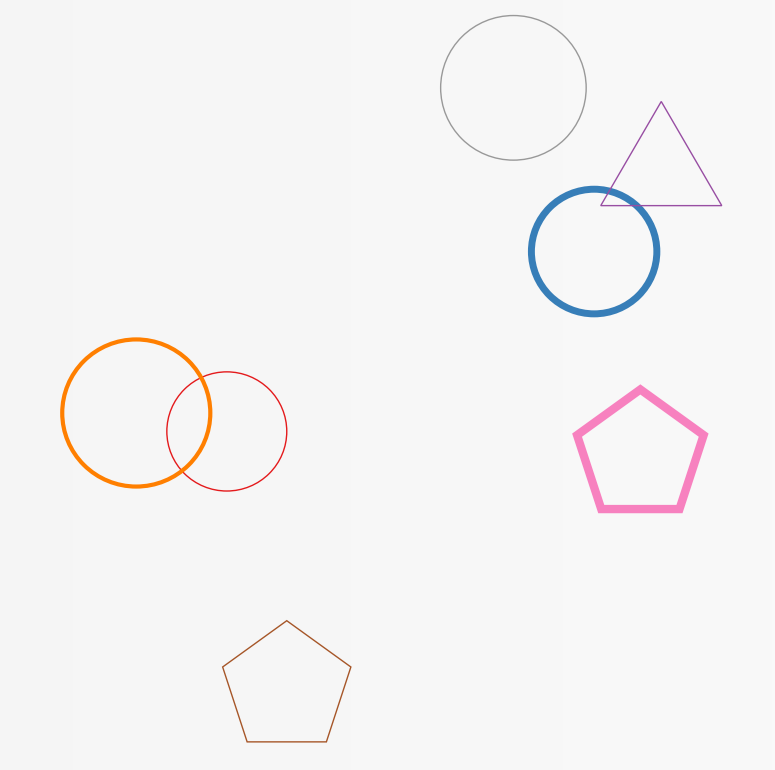[{"shape": "circle", "thickness": 0.5, "radius": 0.39, "center": [0.293, 0.44]}, {"shape": "circle", "thickness": 2.5, "radius": 0.4, "center": [0.767, 0.673]}, {"shape": "triangle", "thickness": 0.5, "radius": 0.45, "center": [0.853, 0.778]}, {"shape": "circle", "thickness": 1.5, "radius": 0.48, "center": [0.176, 0.464]}, {"shape": "pentagon", "thickness": 0.5, "radius": 0.43, "center": [0.37, 0.107]}, {"shape": "pentagon", "thickness": 3, "radius": 0.43, "center": [0.826, 0.408]}, {"shape": "circle", "thickness": 0.5, "radius": 0.47, "center": [0.662, 0.886]}]